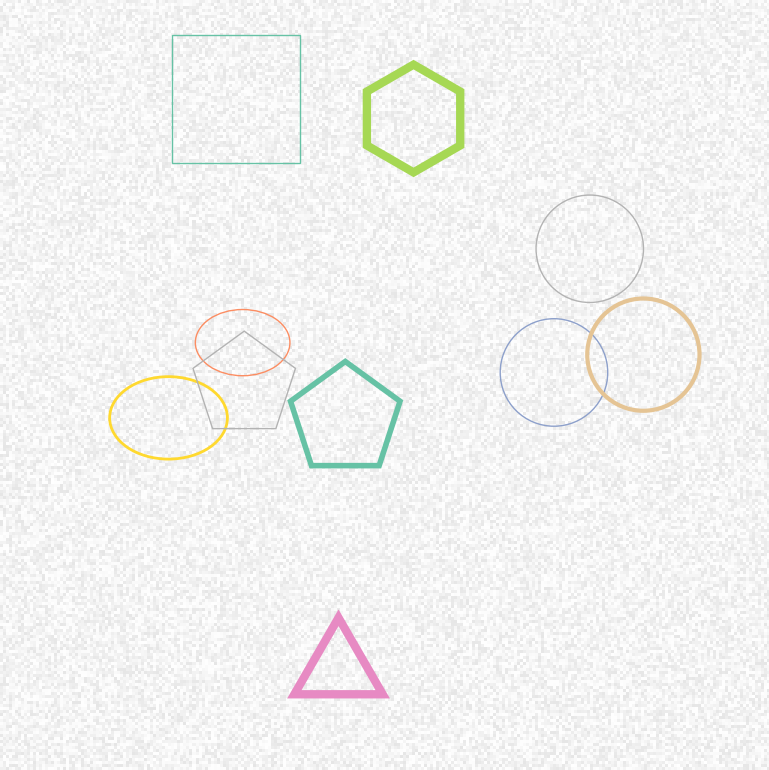[{"shape": "pentagon", "thickness": 2, "radius": 0.37, "center": [0.448, 0.456]}, {"shape": "square", "thickness": 0.5, "radius": 0.42, "center": [0.306, 0.872]}, {"shape": "oval", "thickness": 0.5, "radius": 0.31, "center": [0.315, 0.555]}, {"shape": "circle", "thickness": 0.5, "radius": 0.35, "center": [0.719, 0.516]}, {"shape": "triangle", "thickness": 3, "radius": 0.33, "center": [0.44, 0.131]}, {"shape": "hexagon", "thickness": 3, "radius": 0.35, "center": [0.537, 0.846]}, {"shape": "oval", "thickness": 1, "radius": 0.38, "center": [0.219, 0.457]}, {"shape": "circle", "thickness": 1.5, "radius": 0.36, "center": [0.836, 0.539]}, {"shape": "circle", "thickness": 0.5, "radius": 0.35, "center": [0.766, 0.677]}, {"shape": "pentagon", "thickness": 0.5, "radius": 0.35, "center": [0.317, 0.5]}]